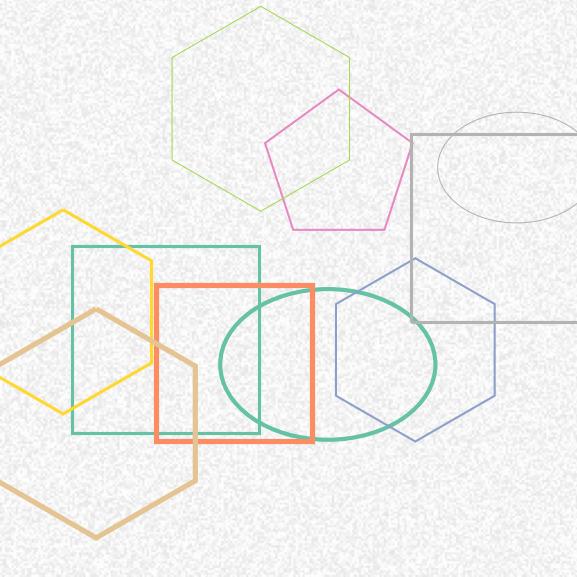[{"shape": "square", "thickness": 1.5, "radius": 0.81, "center": [0.286, 0.411]}, {"shape": "oval", "thickness": 2, "radius": 0.93, "center": [0.568, 0.368]}, {"shape": "square", "thickness": 2.5, "radius": 0.68, "center": [0.405, 0.37]}, {"shape": "hexagon", "thickness": 1, "radius": 0.79, "center": [0.719, 0.393]}, {"shape": "pentagon", "thickness": 1, "radius": 0.67, "center": [0.587, 0.71]}, {"shape": "hexagon", "thickness": 0.5, "radius": 0.89, "center": [0.452, 0.811]}, {"shape": "hexagon", "thickness": 1.5, "radius": 0.88, "center": [0.109, 0.459]}, {"shape": "hexagon", "thickness": 2.5, "radius": 0.99, "center": [0.166, 0.266]}, {"shape": "square", "thickness": 1.5, "radius": 0.81, "center": [0.875, 0.604]}, {"shape": "oval", "thickness": 0.5, "radius": 0.68, "center": [0.895, 0.709]}]